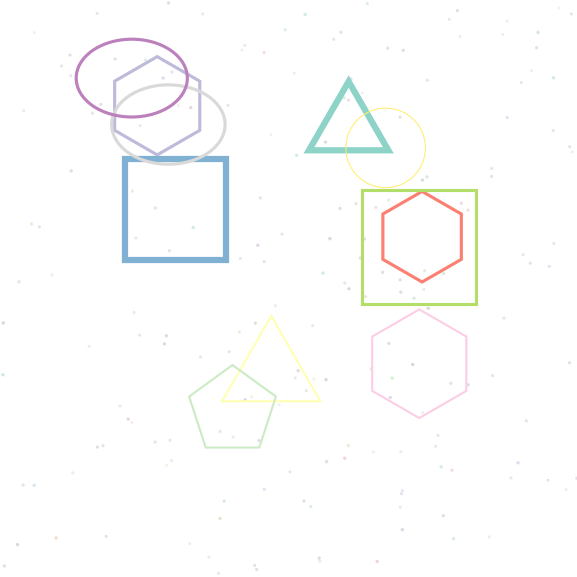[{"shape": "triangle", "thickness": 3, "radius": 0.4, "center": [0.604, 0.779]}, {"shape": "triangle", "thickness": 1, "radius": 0.49, "center": [0.47, 0.353]}, {"shape": "hexagon", "thickness": 1.5, "radius": 0.43, "center": [0.272, 0.816]}, {"shape": "hexagon", "thickness": 1.5, "radius": 0.39, "center": [0.731, 0.589]}, {"shape": "square", "thickness": 3, "radius": 0.44, "center": [0.303, 0.636]}, {"shape": "square", "thickness": 1.5, "radius": 0.49, "center": [0.725, 0.571]}, {"shape": "hexagon", "thickness": 1, "radius": 0.47, "center": [0.726, 0.369]}, {"shape": "oval", "thickness": 1.5, "radius": 0.49, "center": [0.292, 0.783]}, {"shape": "oval", "thickness": 1.5, "radius": 0.48, "center": [0.228, 0.864]}, {"shape": "pentagon", "thickness": 1, "radius": 0.39, "center": [0.403, 0.288]}, {"shape": "circle", "thickness": 0.5, "radius": 0.34, "center": [0.668, 0.743]}]